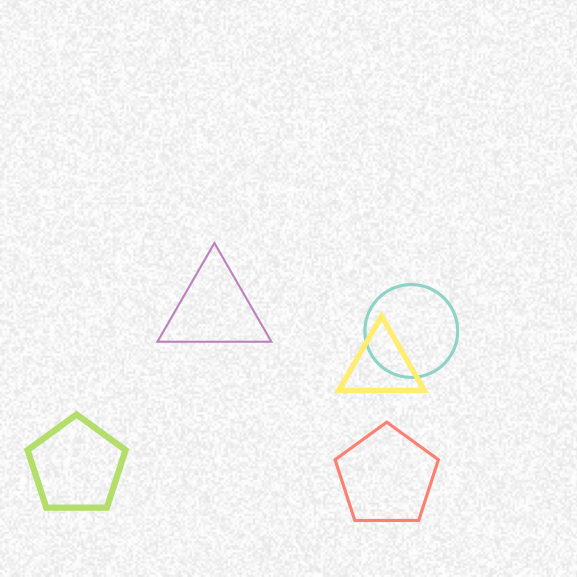[{"shape": "circle", "thickness": 1.5, "radius": 0.4, "center": [0.712, 0.426]}, {"shape": "pentagon", "thickness": 1.5, "radius": 0.47, "center": [0.67, 0.174]}, {"shape": "pentagon", "thickness": 3, "radius": 0.45, "center": [0.133, 0.192]}, {"shape": "triangle", "thickness": 1, "radius": 0.57, "center": [0.371, 0.464]}, {"shape": "triangle", "thickness": 2.5, "radius": 0.43, "center": [0.661, 0.366]}]